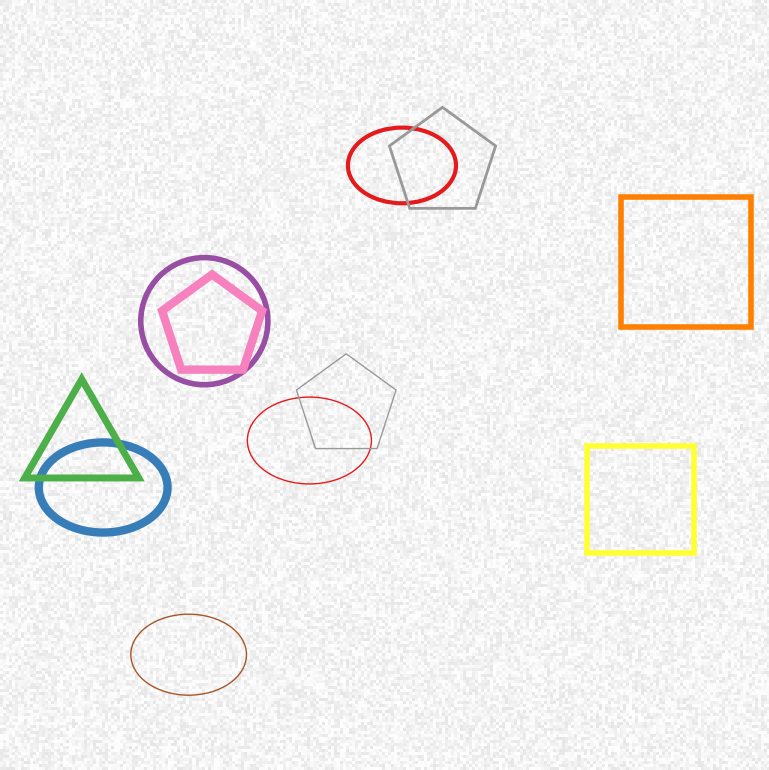[{"shape": "oval", "thickness": 1.5, "radius": 0.35, "center": [0.522, 0.785]}, {"shape": "oval", "thickness": 0.5, "radius": 0.4, "center": [0.402, 0.428]}, {"shape": "oval", "thickness": 3, "radius": 0.42, "center": [0.134, 0.367]}, {"shape": "triangle", "thickness": 2.5, "radius": 0.43, "center": [0.106, 0.422]}, {"shape": "circle", "thickness": 2, "radius": 0.41, "center": [0.265, 0.583]}, {"shape": "square", "thickness": 2, "radius": 0.42, "center": [0.891, 0.66]}, {"shape": "square", "thickness": 2, "radius": 0.35, "center": [0.832, 0.352]}, {"shape": "oval", "thickness": 0.5, "radius": 0.38, "center": [0.245, 0.15]}, {"shape": "pentagon", "thickness": 3, "radius": 0.34, "center": [0.275, 0.575]}, {"shape": "pentagon", "thickness": 0.5, "radius": 0.34, "center": [0.45, 0.472]}, {"shape": "pentagon", "thickness": 1, "radius": 0.36, "center": [0.575, 0.788]}]